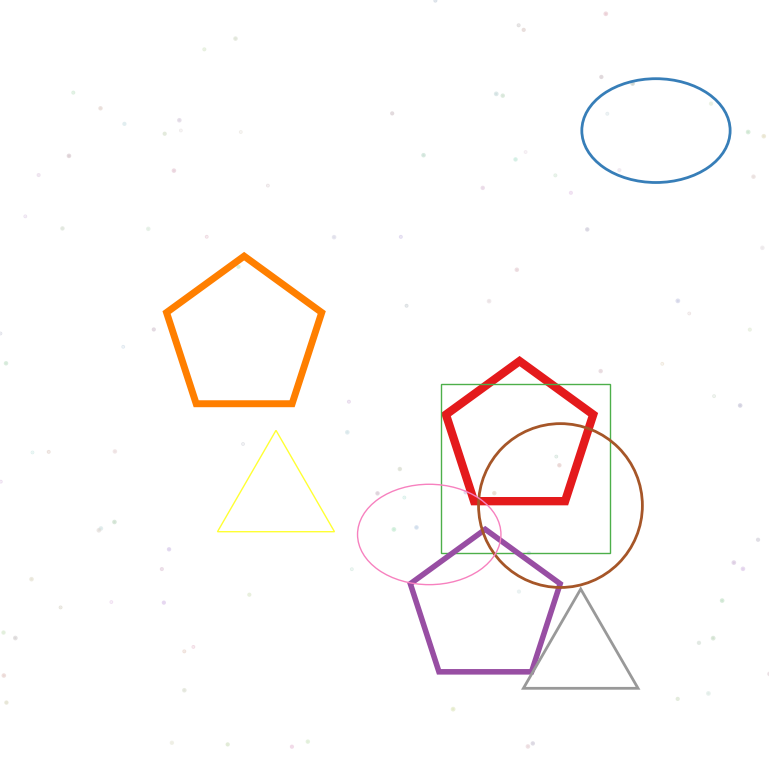[{"shape": "pentagon", "thickness": 3, "radius": 0.5, "center": [0.675, 0.43]}, {"shape": "oval", "thickness": 1, "radius": 0.48, "center": [0.852, 0.83]}, {"shape": "square", "thickness": 0.5, "radius": 0.55, "center": [0.682, 0.392]}, {"shape": "pentagon", "thickness": 2, "radius": 0.51, "center": [0.63, 0.21]}, {"shape": "pentagon", "thickness": 2.5, "radius": 0.53, "center": [0.317, 0.561]}, {"shape": "triangle", "thickness": 0.5, "radius": 0.44, "center": [0.358, 0.353]}, {"shape": "circle", "thickness": 1, "radius": 0.53, "center": [0.728, 0.343]}, {"shape": "oval", "thickness": 0.5, "radius": 0.47, "center": [0.557, 0.306]}, {"shape": "triangle", "thickness": 1, "radius": 0.43, "center": [0.754, 0.149]}]